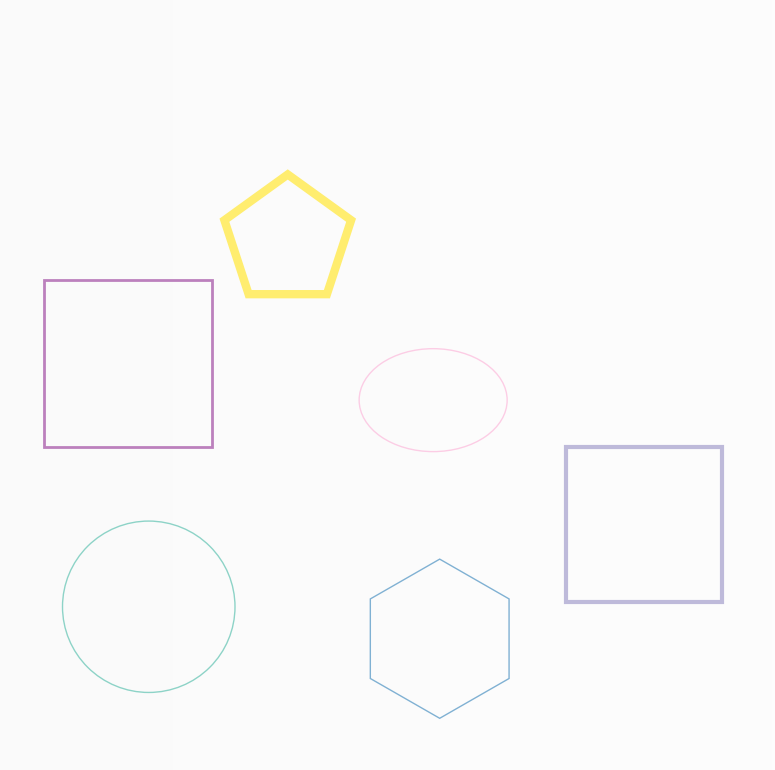[{"shape": "circle", "thickness": 0.5, "radius": 0.56, "center": [0.192, 0.212]}, {"shape": "square", "thickness": 1.5, "radius": 0.5, "center": [0.831, 0.319]}, {"shape": "hexagon", "thickness": 0.5, "radius": 0.52, "center": [0.567, 0.171]}, {"shape": "oval", "thickness": 0.5, "radius": 0.48, "center": [0.559, 0.48]}, {"shape": "square", "thickness": 1, "radius": 0.54, "center": [0.165, 0.528]}, {"shape": "pentagon", "thickness": 3, "radius": 0.43, "center": [0.371, 0.687]}]